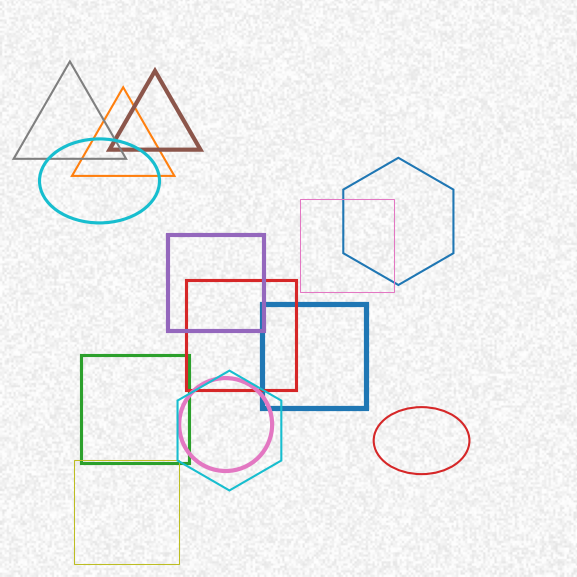[{"shape": "square", "thickness": 2.5, "radius": 0.45, "center": [0.543, 0.383]}, {"shape": "hexagon", "thickness": 1, "radius": 0.55, "center": [0.69, 0.616]}, {"shape": "triangle", "thickness": 1, "radius": 0.51, "center": [0.213, 0.746]}, {"shape": "square", "thickness": 1.5, "radius": 0.47, "center": [0.234, 0.291]}, {"shape": "square", "thickness": 1.5, "radius": 0.48, "center": [0.418, 0.419]}, {"shape": "oval", "thickness": 1, "radius": 0.41, "center": [0.73, 0.236]}, {"shape": "square", "thickness": 2, "radius": 0.41, "center": [0.374, 0.509]}, {"shape": "triangle", "thickness": 2, "radius": 0.45, "center": [0.268, 0.785]}, {"shape": "square", "thickness": 0.5, "radius": 0.41, "center": [0.602, 0.574]}, {"shape": "circle", "thickness": 2, "radius": 0.4, "center": [0.391, 0.264]}, {"shape": "triangle", "thickness": 1, "radius": 0.56, "center": [0.121, 0.78]}, {"shape": "square", "thickness": 0.5, "radius": 0.45, "center": [0.219, 0.112]}, {"shape": "oval", "thickness": 1.5, "radius": 0.52, "center": [0.172, 0.686]}, {"shape": "hexagon", "thickness": 1, "radius": 0.52, "center": [0.397, 0.254]}]